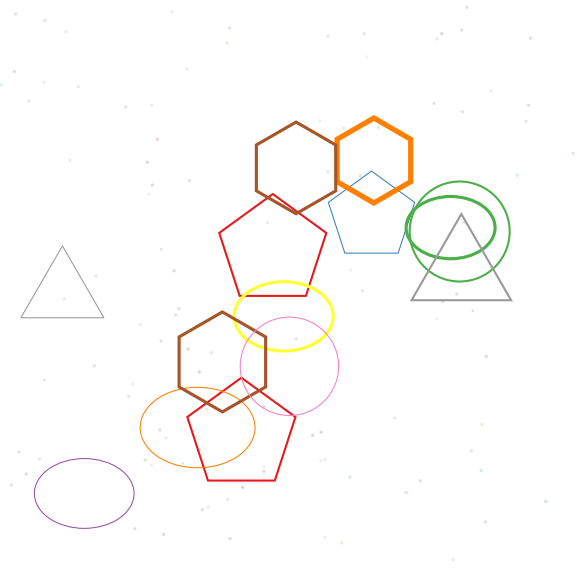[{"shape": "pentagon", "thickness": 1, "radius": 0.49, "center": [0.418, 0.247]}, {"shape": "pentagon", "thickness": 1, "radius": 0.49, "center": [0.472, 0.566]}, {"shape": "pentagon", "thickness": 0.5, "radius": 0.39, "center": [0.643, 0.624]}, {"shape": "oval", "thickness": 1.5, "radius": 0.38, "center": [0.78, 0.605]}, {"shape": "circle", "thickness": 1, "radius": 0.43, "center": [0.796, 0.598]}, {"shape": "oval", "thickness": 0.5, "radius": 0.43, "center": [0.146, 0.145]}, {"shape": "hexagon", "thickness": 2.5, "radius": 0.37, "center": [0.647, 0.721]}, {"shape": "oval", "thickness": 0.5, "radius": 0.5, "center": [0.342, 0.259]}, {"shape": "oval", "thickness": 1.5, "radius": 0.43, "center": [0.491, 0.451]}, {"shape": "hexagon", "thickness": 1.5, "radius": 0.4, "center": [0.513, 0.708]}, {"shape": "hexagon", "thickness": 1.5, "radius": 0.43, "center": [0.385, 0.372]}, {"shape": "circle", "thickness": 0.5, "radius": 0.43, "center": [0.501, 0.365]}, {"shape": "triangle", "thickness": 1, "radius": 0.5, "center": [0.799, 0.529]}, {"shape": "triangle", "thickness": 0.5, "radius": 0.42, "center": [0.108, 0.49]}]